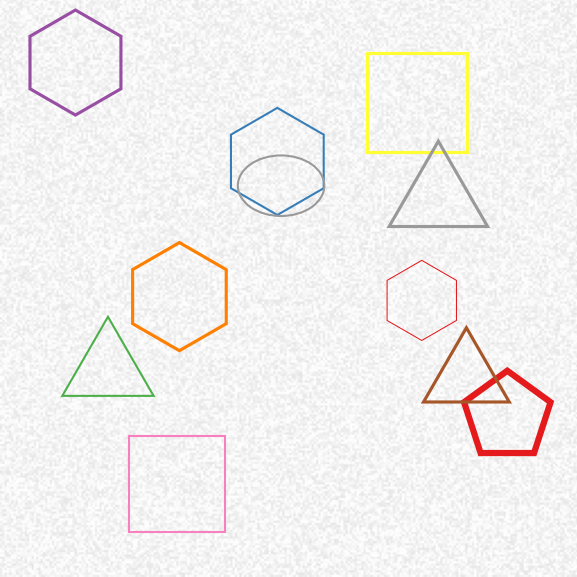[{"shape": "hexagon", "thickness": 0.5, "radius": 0.35, "center": [0.73, 0.479]}, {"shape": "pentagon", "thickness": 3, "radius": 0.39, "center": [0.878, 0.278]}, {"shape": "hexagon", "thickness": 1, "radius": 0.46, "center": [0.48, 0.72]}, {"shape": "triangle", "thickness": 1, "radius": 0.46, "center": [0.187, 0.359]}, {"shape": "hexagon", "thickness": 1.5, "radius": 0.45, "center": [0.131, 0.891]}, {"shape": "hexagon", "thickness": 1.5, "radius": 0.47, "center": [0.311, 0.485]}, {"shape": "square", "thickness": 1.5, "radius": 0.43, "center": [0.722, 0.822]}, {"shape": "triangle", "thickness": 1.5, "radius": 0.43, "center": [0.808, 0.346]}, {"shape": "square", "thickness": 1, "radius": 0.42, "center": [0.307, 0.16]}, {"shape": "triangle", "thickness": 1.5, "radius": 0.49, "center": [0.759, 0.656]}, {"shape": "oval", "thickness": 1, "radius": 0.37, "center": [0.487, 0.678]}]